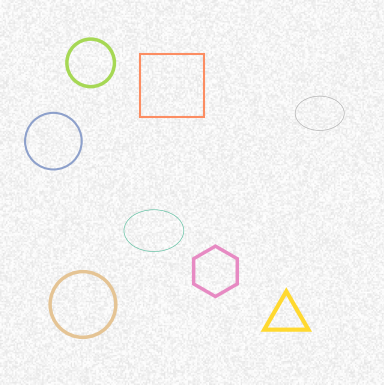[{"shape": "oval", "thickness": 0.5, "radius": 0.39, "center": [0.4, 0.401]}, {"shape": "square", "thickness": 1.5, "radius": 0.41, "center": [0.447, 0.778]}, {"shape": "circle", "thickness": 1.5, "radius": 0.37, "center": [0.139, 0.633]}, {"shape": "hexagon", "thickness": 2.5, "radius": 0.33, "center": [0.56, 0.295]}, {"shape": "circle", "thickness": 2.5, "radius": 0.31, "center": [0.235, 0.837]}, {"shape": "triangle", "thickness": 3, "radius": 0.33, "center": [0.744, 0.177]}, {"shape": "circle", "thickness": 2.5, "radius": 0.43, "center": [0.215, 0.209]}, {"shape": "oval", "thickness": 0.5, "radius": 0.32, "center": [0.83, 0.706]}]